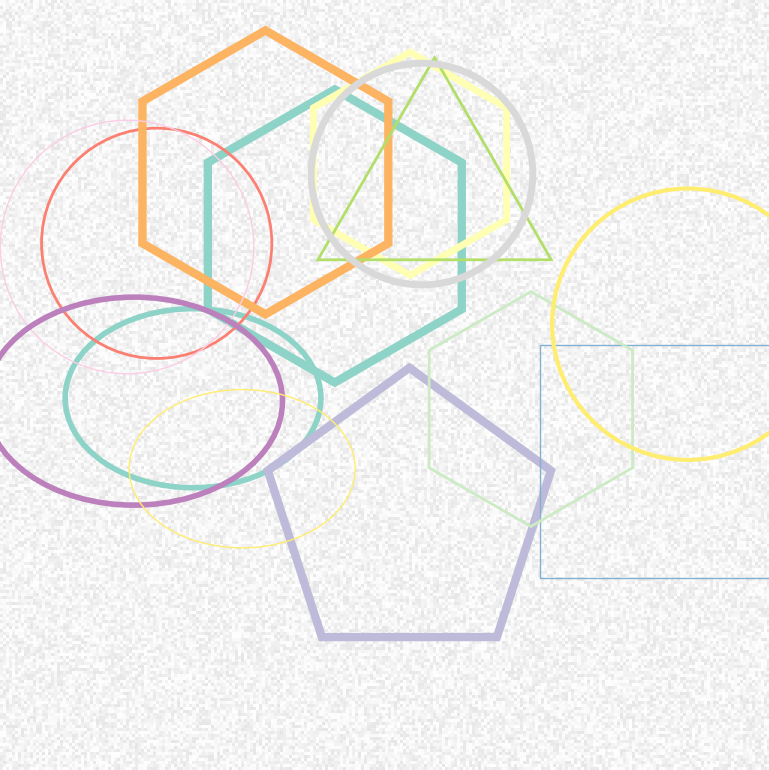[{"shape": "hexagon", "thickness": 3, "radius": 0.95, "center": [0.435, 0.694]}, {"shape": "oval", "thickness": 2, "radius": 0.83, "center": [0.251, 0.483]}, {"shape": "hexagon", "thickness": 2.5, "radius": 0.72, "center": [0.532, 0.787]}, {"shape": "pentagon", "thickness": 3, "radius": 0.97, "center": [0.532, 0.329]}, {"shape": "circle", "thickness": 1, "radius": 0.75, "center": [0.203, 0.684]}, {"shape": "square", "thickness": 0.5, "radius": 0.76, "center": [0.852, 0.4]}, {"shape": "hexagon", "thickness": 3, "radius": 0.92, "center": [0.345, 0.776]}, {"shape": "triangle", "thickness": 1, "radius": 0.87, "center": [0.564, 0.75]}, {"shape": "circle", "thickness": 0.5, "radius": 0.82, "center": [0.165, 0.679]}, {"shape": "circle", "thickness": 2.5, "radius": 0.72, "center": [0.548, 0.774]}, {"shape": "oval", "thickness": 2, "radius": 0.96, "center": [0.174, 0.479]}, {"shape": "hexagon", "thickness": 1, "radius": 0.76, "center": [0.689, 0.469]}, {"shape": "oval", "thickness": 0.5, "radius": 0.73, "center": [0.314, 0.391]}, {"shape": "circle", "thickness": 1.5, "radius": 0.88, "center": [0.893, 0.579]}]